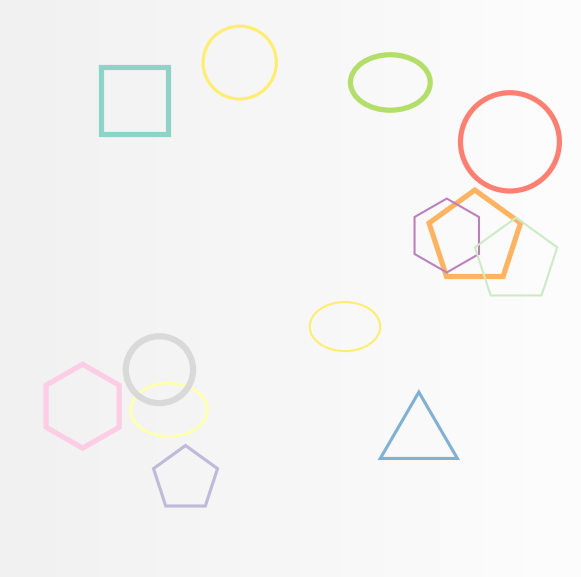[{"shape": "square", "thickness": 2.5, "radius": 0.29, "center": [0.231, 0.824]}, {"shape": "oval", "thickness": 1.5, "radius": 0.33, "center": [0.291, 0.29]}, {"shape": "pentagon", "thickness": 1.5, "radius": 0.29, "center": [0.319, 0.17]}, {"shape": "circle", "thickness": 2.5, "radius": 0.43, "center": [0.877, 0.753]}, {"shape": "triangle", "thickness": 1.5, "radius": 0.38, "center": [0.721, 0.244]}, {"shape": "pentagon", "thickness": 2.5, "radius": 0.41, "center": [0.817, 0.587]}, {"shape": "oval", "thickness": 2.5, "radius": 0.34, "center": [0.672, 0.856]}, {"shape": "hexagon", "thickness": 2.5, "radius": 0.36, "center": [0.142, 0.296]}, {"shape": "circle", "thickness": 3, "radius": 0.29, "center": [0.274, 0.359]}, {"shape": "hexagon", "thickness": 1, "radius": 0.32, "center": [0.769, 0.591]}, {"shape": "pentagon", "thickness": 1, "radius": 0.37, "center": [0.888, 0.548]}, {"shape": "circle", "thickness": 1.5, "radius": 0.32, "center": [0.412, 0.891]}, {"shape": "oval", "thickness": 1, "radius": 0.3, "center": [0.593, 0.434]}]